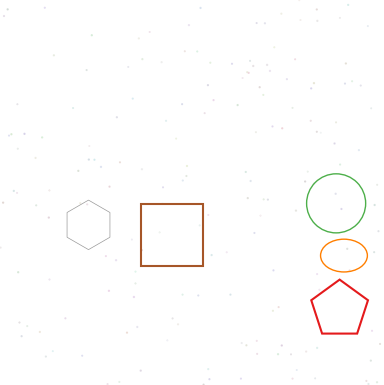[{"shape": "pentagon", "thickness": 1.5, "radius": 0.39, "center": [0.882, 0.196]}, {"shape": "circle", "thickness": 1, "radius": 0.38, "center": [0.873, 0.472]}, {"shape": "oval", "thickness": 1, "radius": 0.3, "center": [0.893, 0.336]}, {"shape": "square", "thickness": 1.5, "radius": 0.4, "center": [0.447, 0.388]}, {"shape": "hexagon", "thickness": 0.5, "radius": 0.32, "center": [0.23, 0.416]}]